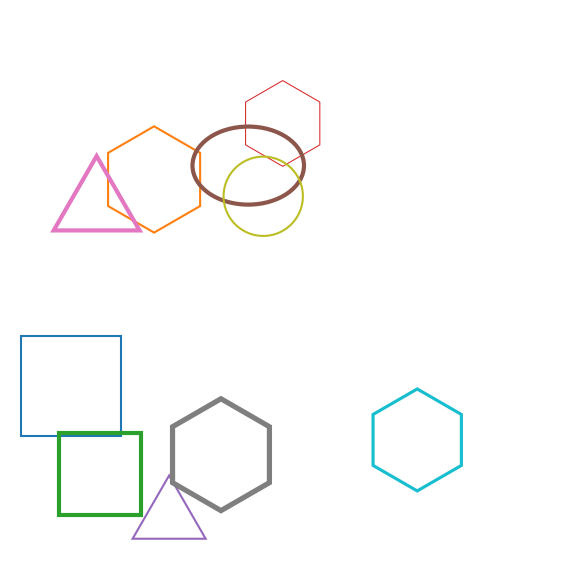[{"shape": "square", "thickness": 1, "radius": 0.43, "center": [0.123, 0.33]}, {"shape": "hexagon", "thickness": 1, "radius": 0.46, "center": [0.267, 0.688]}, {"shape": "square", "thickness": 2, "radius": 0.35, "center": [0.173, 0.178]}, {"shape": "hexagon", "thickness": 0.5, "radius": 0.37, "center": [0.49, 0.785]}, {"shape": "triangle", "thickness": 1, "radius": 0.37, "center": [0.293, 0.103]}, {"shape": "oval", "thickness": 2, "radius": 0.48, "center": [0.43, 0.712]}, {"shape": "triangle", "thickness": 2, "radius": 0.43, "center": [0.167, 0.643]}, {"shape": "hexagon", "thickness": 2.5, "radius": 0.48, "center": [0.383, 0.212]}, {"shape": "circle", "thickness": 1, "radius": 0.34, "center": [0.456, 0.659]}, {"shape": "hexagon", "thickness": 1.5, "radius": 0.44, "center": [0.722, 0.237]}]